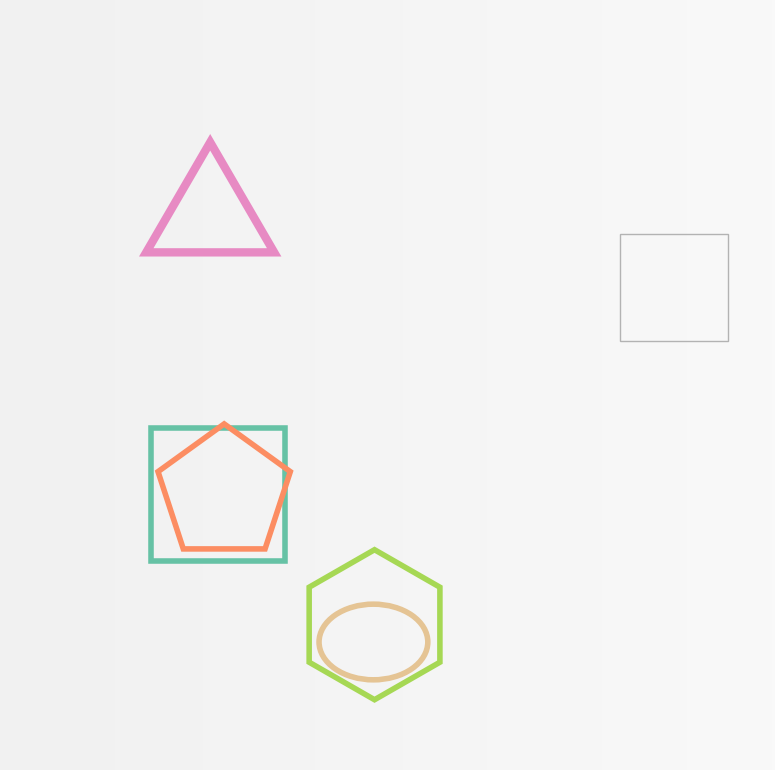[{"shape": "square", "thickness": 2, "radius": 0.43, "center": [0.282, 0.357]}, {"shape": "pentagon", "thickness": 2, "radius": 0.45, "center": [0.289, 0.36]}, {"shape": "triangle", "thickness": 3, "radius": 0.48, "center": [0.271, 0.72]}, {"shape": "hexagon", "thickness": 2, "radius": 0.49, "center": [0.483, 0.189]}, {"shape": "oval", "thickness": 2, "radius": 0.35, "center": [0.482, 0.166]}, {"shape": "square", "thickness": 0.5, "radius": 0.35, "center": [0.87, 0.626]}]